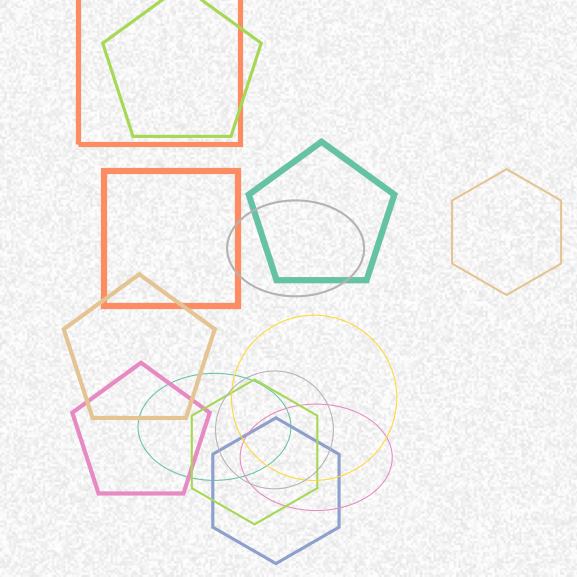[{"shape": "pentagon", "thickness": 3, "radius": 0.66, "center": [0.557, 0.621]}, {"shape": "oval", "thickness": 0.5, "radius": 0.66, "center": [0.371, 0.26]}, {"shape": "square", "thickness": 2.5, "radius": 0.7, "center": [0.275, 0.891]}, {"shape": "square", "thickness": 3, "radius": 0.58, "center": [0.296, 0.586]}, {"shape": "hexagon", "thickness": 1.5, "radius": 0.63, "center": [0.478, 0.149]}, {"shape": "oval", "thickness": 0.5, "radius": 0.66, "center": [0.548, 0.207]}, {"shape": "pentagon", "thickness": 2, "radius": 0.63, "center": [0.244, 0.246]}, {"shape": "pentagon", "thickness": 1.5, "radius": 0.72, "center": [0.315, 0.88]}, {"shape": "hexagon", "thickness": 1, "radius": 0.63, "center": [0.441, 0.217]}, {"shape": "circle", "thickness": 0.5, "radius": 0.72, "center": [0.544, 0.31]}, {"shape": "pentagon", "thickness": 2, "radius": 0.69, "center": [0.241, 0.387]}, {"shape": "hexagon", "thickness": 1, "radius": 0.55, "center": [0.877, 0.597]}, {"shape": "oval", "thickness": 1, "radius": 0.59, "center": [0.512, 0.569]}, {"shape": "circle", "thickness": 0.5, "radius": 0.51, "center": [0.475, 0.255]}]